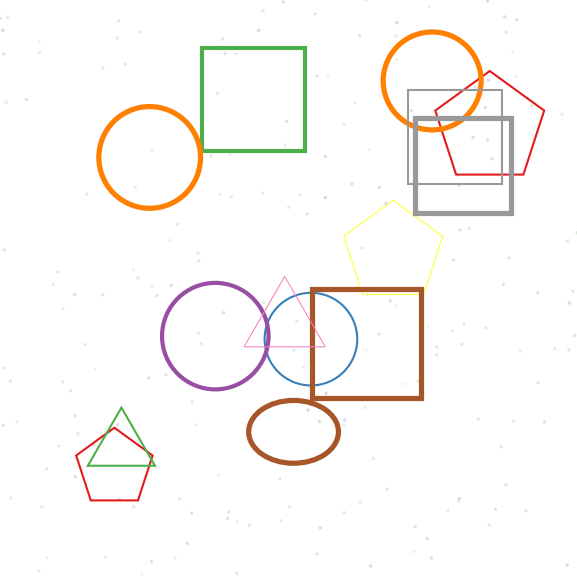[{"shape": "pentagon", "thickness": 1, "radius": 0.5, "center": [0.848, 0.777]}, {"shape": "pentagon", "thickness": 1, "radius": 0.35, "center": [0.198, 0.189]}, {"shape": "circle", "thickness": 1, "radius": 0.4, "center": [0.538, 0.412]}, {"shape": "square", "thickness": 2, "radius": 0.45, "center": [0.439, 0.826]}, {"shape": "triangle", "thickness": 1, "radius": 0.34, "center": [0.21, 0.226]}, {"shape": "circle", "thickness": 2, "radius": 0.46, "center": [0.373, 0.417]}, {"shape": "circle", "thickness": 2.5, "radius": 0.42, "center": [0.748, 0.859]}, {"shape": "circle", "thickness": 2.5, "radius": 0.44, "center": [0.259, 0.727]}, {"shape": "pentagon", "thickness": 0.5, "radius": 0.45, "center": [0.681, 0.562]}, {"shape": "oval", "thickness": 2.5, "radius": 0.39, "center": [0.508, 0.251]}, {"shape": "square", "thickness": 2.5, "radius": 0.47, "center": [0.635, 0.404]}, {"shape": "triangle", "thickness": 0.5, "radius": 0.41, "center": [0.493, 0.439]}, {"shape": "square", "thickness": 1, "radius": 0.41, "center": [0.788, 0.761]}, {"shape": "square", "thickness": 2.5, "radius": 0.41, "center": [0.802, 0.713]}]